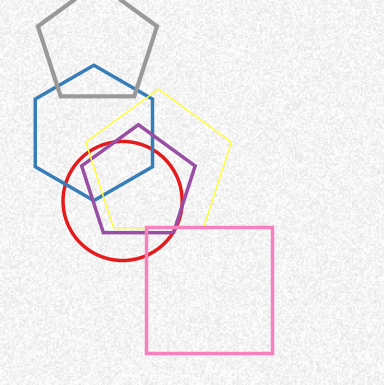[{"shape": "circle", "thickness": 2.5, "radius": 0.77, "center": [0.318, 0.478]}, {"shape": "hexagon", "thickness": 2.5, "radius": 0.88, "center": [0.244, 0.655]}, {"shape": "pentagon", "thickness": 2.5, "radius": 0.77, "center": [0.36, 0.521]}, {"shape": "pentagon", "thickness": 1, "radius": 0.99, "center": [0.412, 0.569]}, {"shape": "square", "thickness": 2.5, "radius": 0.82, "center": [0.544, 0.247]}, {"shape": "pentagon", "thickness": 3, "radius": 0.81, "center": [0.253, 0.881]}]